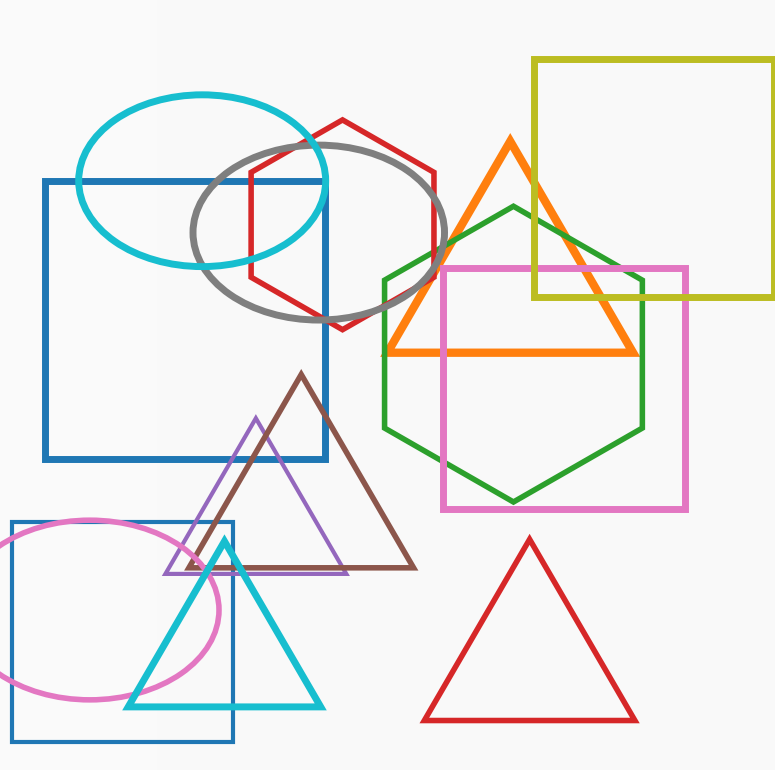[{"shape": "square", "thickness": 2.5, "radius": 0.9, "center": [0.239, 0.585]}, {"shape": "square", "thickness": 1.5, "radius": 0.71, "center": [0.158, 0.179]}, {"shape": "triangle", "thickness": 3, "radius": 0.92, "center": [0.658, 0.633]}, {"shape": "hexagon", "thickness": 2, "radius": 0.96, "center": [0.663, 0.54]}, {"shape": "hexagon", "thickness": 2, "radius": 0.68, "center": [0.442, 0.708]}, {"shape": "triangle", "thickness": 2, "radius": 0.78, "center": [0.683, 0.143]}, {"shape": "triangle", "thickness": 1.5, "radius": 0.67, "center": [0.33, 0.322]}, {"shape": "triangle", "thickness": 2, "radius": 0.84, "center": [0.389, 0.346]}, {"shape": "oval", "thickness": 2, "radius": 0.83, "center": [0.116, 0.208]}, {"shape": "square", "thickness": 2.5, "radius": 0.78, "center": [0.728, 0.496]}, {"shape": "oval", "thickness": 2.5, "radius": 0.81, "center": [0.411, 0.698]}, {"shape": "square", "thickness": 2.5, "radius": 0.77, "center": [0.844, 0.768]}, {"shape": "oval", "thickness": 2.5, "radius": 0.8, "center": [0.261, 0.765]}, {"shape": "triangle", "thickness": 2.5, "radius": 0.72, "center": [0.29, 0.154]}]